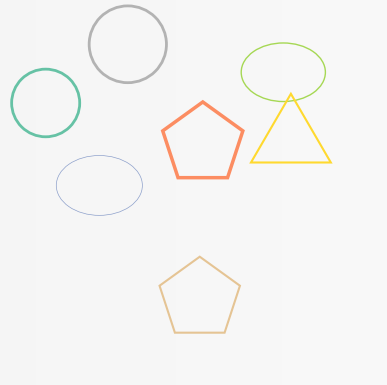[{"shape": "circle", "thickness": 2, "radius": 0.44, "center": [0.118, 0.733]}, {"shape": "pentagon", "thickness": 2.5, "radius": 0.54, "center": [0.523, 0.626]}, {"shape": "oval", "thickness": 0.5, "radius": 0.56, "center": [0.256, 0.518]}, {"shape": "oval", "thickness": 1, "radius": 0.54, "center": [0.731, 0.812]}, {"shape": "triangle", "thickness": 1.5, "radius": 0.59, "center": [0.751, 0.637]}, {"shape": "pentagon", "thickness": 1.5, "radius": 0.55, "center": [0.515, 0.224]}, {"shape": "circle", "thickness": 2, "radius": 0.5, "center": [0.33, 0.885]}]